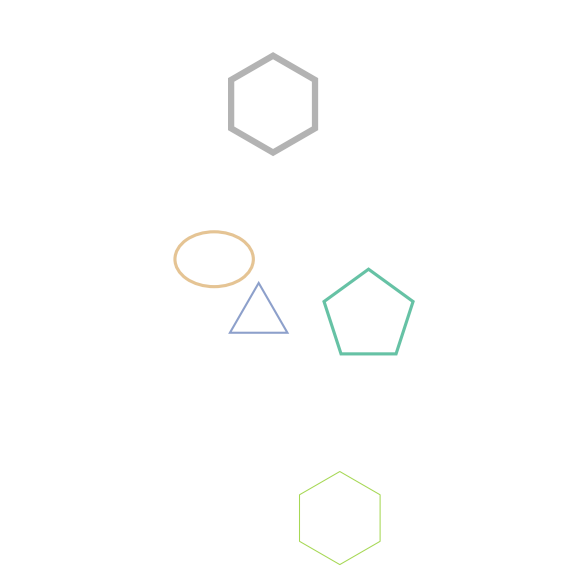[{"shape": "pentagon", "thickness": 1.5, "radius": 0.41, "center": [0.638, 0.452]}, {"shape": "triangle", "thickness": 1, "radius": 0.29, "center": [0.448, 0.452]}, {"shape": "hexagon", "thickness": 0.5, "radius": 0.4, "center": [0.588, 0.102]}, {"shape": "oval", "thickness": 1.5, "radius": 0.34, "center": [0.371, 0.55]}, {"shape": "hexagon", "thickness": 3, "radius": 0.42, "center": [0.473, 0.819]}]